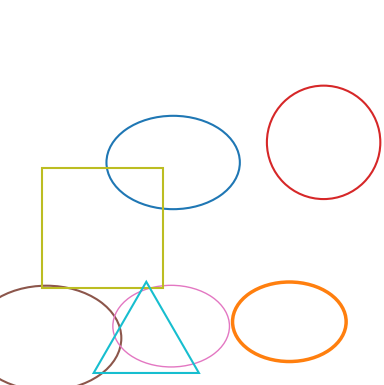[{"shape": "oval", "thickness": 1.5, "radius": 0.87, "center": [0.45, 0.578]}, {"shape": "oval", "thickness": 2.5, "radius": 0.74, "center": [0.752, 0.164]}, {"shape": "circle", "thickness": 1.5, "radius": 0.74, "center": [0.841, 0.63]}, {"shape": "oval", "thickness": 1.5, "radius": 0.97, "center": [0.121, 0.122]}, {"shape": "oval", "thickness": 1, "radius": 0.76, "center": [0.445, 0.153]}, {"shape": "square", "thickness": 1.5, "radius": 0.78, "center": [0.266, 0.409]}, {"shape": "triangle", "thickness": 1.5, "radius": 0.79, "center": [0.38, 0.11]}]